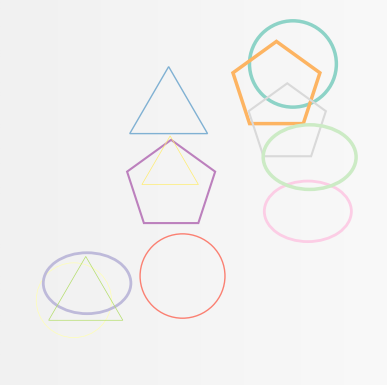[{"shape": "circle", "thickness": 2.5, "radius": 0.56, "center": [0.756, 0.834]}, {"shape": "circle", "thickness": 0.5, "radius": 0.49, "center": [0.191, 0.22]}, {"shape": "oval", "thickness": 2, "radius": 0.57, "center": [0.225, 0.264]}, {"shape": "circle", "thickness": 1, "radius": 0.55, "center": [0.471, 0.283]}, {"shape": "triangle", "thickness": 1, "radius": 0.58, "center": [0.435, 0.711]}, {"shape": "pentagon", "thickness": 2.5, "radius": 0.59, "center": [0.713, 0.774]}, {"shape": "triangle", "thickness": 0.5, "radius": 0.55, "center": [0.221, 0.223]}, {"shape": "oval", "thickness": 2, "radius": 0.56, "center": [0.794, 0.451]}, {"shape": "pentagon", "thickness": 1.5, "radius": 0.52, "center": [0.741, 0.679]}, {"shape": "pentagon", "thickness": 1.5, "radius": 0.6, "center": [0.442, 0.517]}, {"shape": "oval", "thickness": 2.5, "radius": 0.6, "center": [0.799, 0.592]}, {"shape": "triangle", "thickness": 0.5, "radius": 0.42, "center": [0.439, 0.563]}]